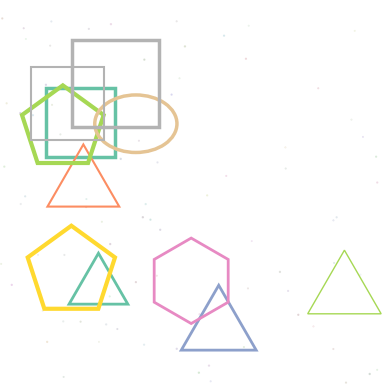[{"shape": "triangle", "thickness": 2, "radius": 0.44, "center": [0.256, 0.254]}, {"shape": "square", "thickness": 2.5, "radius": 0.45, "center": [0.209, 0.682]}, {"shape": "triangle", "thickness": 1.5, "radius": 0.54, "center": [0.217, 0.517]}, {"shape": "triangle", "thickness": 2, "radius": 0.56, "center": [0.568, 0.147]}, {"shape": "hexagon", "thickness": 2, "radius": 0.55, "center": [0.497, 0.271]}, {"shape": "triangle", "thickness": 1, "radius": 0.55, "center": [0.895, 0.24]}, {"shape": "pentagon", "thickness": 3, "radius": 0.56, "center": [0.163, 0.667]}, {"shape": "pentagon", "thickness": 3, "radius": 0.6, "center": [0.185, 0.294]}, {"shape": "oval", "thickness": 2.5, "radius": 0.53, "center": [0.353, 0.679]}, {"shape": "square", "thickness": 1.5, "radius": 0.47, "center": [0.176, 0.732]}, {"shape": "square", "thickness": 2.5, "radius": 0.57, "center": [0.3, 0.783]}]